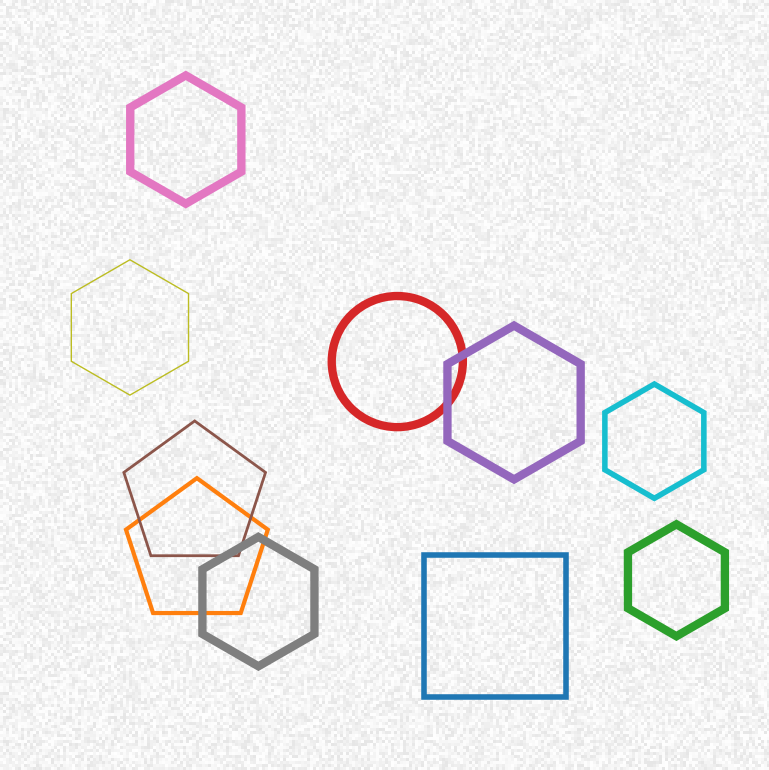[{"shape": "square", "thickness": 2, "radius": 0.46, "center": [0.642, 0.187]}, {"shape": "pentagon", "thickness": 1.5, "radius": 0.48, "center": [0.256, 0.282]}, {"shape": "hexagon", "thickness": 3, "radius": 0.36, "center": [0.878, 0.246]}, {"shape": "circle", "thickness": 3, "radius": 0.43, "center": [0.516, 0.53]}, {"shape": "hexagon", "thickness": 3, "radius": 0.5, "center": [0.668, 0.477]}, {"shape": "pentagon", "thickness": 1, "radius": 0.48, "center": [0.253, 0.357]}, {"shape": "hexagon", "thickness": 3, "radius": 0.42, "center": [0.241, 0.819]}, {"shape": "hexagon", "thickness": 3, "radius": 0.42, "center": [0.336, 0.219]}, {"shape": "hexagon", "thickness": 0.5, "radius": 0.44, "center": [0.169, 0.575]}, {"shape": "hexagon", "thickness": 2, "radius": 0.37, "center": [0.85, 0.427]}]